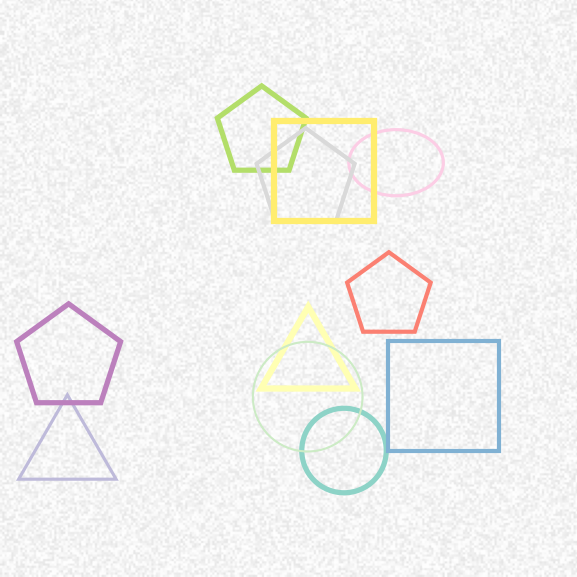[{"shape": "circle", "thickness": 2.5, "radius": 0.37, "center": [0.596, 0.219]}, {"shape": "triangle", "thickness": 3, "radius": 0.47, "center": [0.534, 0.374]}, {"shape": "triangle", "thickness": 1.5, "radius": 0.49, "center": [0.117, 0.218]}, {"shape": "pentagon", "thickness": 2, "radius": 0.38, "center": [0.673, 0.486]}, {"shape": "square", "thickness": 2, "radius": 0.48, "center": [0.768, 0.314]}, {"shape": "pentagon", "thickness": 2.5, "radius": 0.4, "center": [0.453, 0.77]}, {"shape": "oval", "thickness": 1.5, "radius": 0.41, "center": [0.686, 0.717]}, {"shape": "pentagon", "thickness": 2, "radius": 0.45, "center": [0.529, 0.688]}, {"shape": "pentagon", "thickness": 2.5, "radius": 0.47, "center": [0.119, 0.378]}, {"shape": "circle", "thickness": 1, "radius": 0.47, "center": [0.533, 0.312]}, {"shape": "square", "thickness": 3, "radius": 0.43, "center": [0.561, 0.704]}]